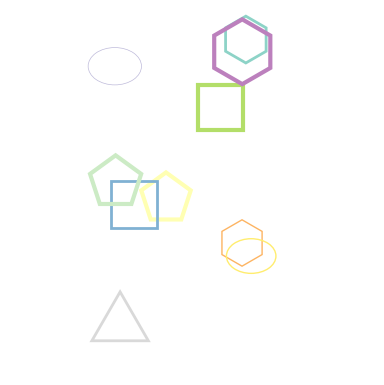[{"shape": "hexagon", "thickness": 2, "radius": 0.3, "center": [0.639, 0.897]}, {"shape": "pentagon", "thickness": 3, "radius": 0.34, "center": [0.431, 0.485]}, {"shape": "oval", "thickness": 0.5, "radius": 0.35, "center": [0.298, 0.828]}, {"shape": "square", "thickness": 2, "radius": 0.3, "center": [0.348, 0.469]}, {"shape": "hexagon", "thickness": 1, "radius": 0.3, "center": [0.629, 0.369]}, {"shape": "square", "thickness": 3, "radius": 0.29, "center": [0.573, 0.72]}, {"shape": "triangle", "thickness": 2, "radius": 0.42, "center": [0.312, 0.157]}, {"shape": "hexagon", "thickness": 3, "radius": 0.42, "center": [0.629, 0.866]}, {"shape": "pentagon", "thickness": 3, "radius": 0.35, "center": [0.3, 0.527]}, {"shape": "oval", "thickness": 1, "radius": 0.32, "center": [0.652, 0.335]}]